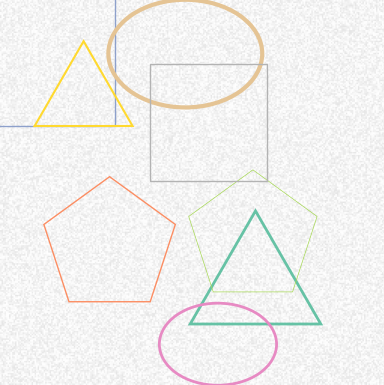[{"shape": "triangle", "thickness": 2, "radius": 0.98, "center": [0.664, 0.256]}, {"shape": "pentagon", "thickness": 1, "radius": 0.9, "center": [0.285, 0.362]}, {"shape": "square", "thickness": 1, "radius": 0.85, "center": [0.13, 0.843]}, {"shape": "oval", "thickness": 2, "radius": 0.76, "center": [0.566, 0.106]}, {"shape": "pentagon", "thickness": 0.5, "radius": 0.88, "center": [0.657, 0.384]}, {"shape": "triangle", "thickness": 1.5, "radius": 0.73, "center": [0.217, 0.746]}, {"shape": "oval", "thickness": 3, "radius": 1.0, "center": [0.481, 0.861]}, {"shape": "square", "thickness": 1, "radius": 0.76, "center": [0.542, 0.681]}]